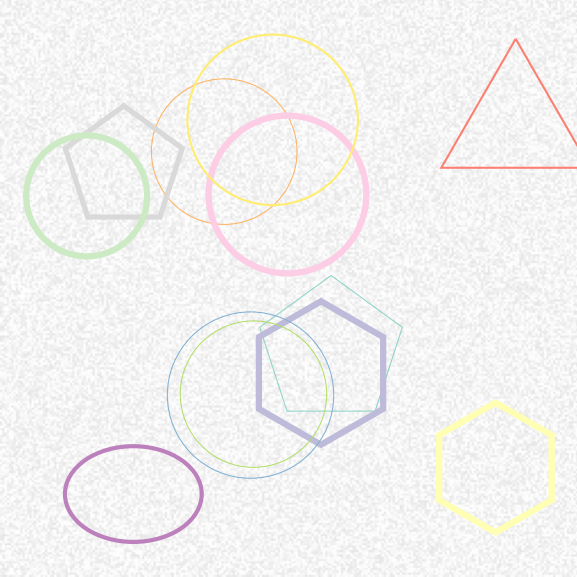[{"shape": "pentagon", "thickness": 0.5, "radius": 0.65, "center": [0.573, 0.392]}, {"shape": "hexagon", "thickness": 3, "radius": 0.56, "center": [0.858, 0.19]}, {"shape": "hexagon", "thickness": 3, "radius": 0.62, "center": [0.556, 0.353]}, {"shape": "triangle", "thickness": 1, "radius": 0.74, "center": [0.893, 0.783]}, {"shape": "circle", "thickness": 0.5, "radius": 0.72, "center": [0.434, 0.315]}, {"shape": "circle", "thickness": 0.5, "radius": 0.63, "center": [0.388, 0.737]}, {"shape": "circle", "thickness": 0.5, "radius": 0.63, "center": [0.439, 0.317]}, {"shape": "circle", "thickness": 3, "radius": 0.68, "center": [0.498, 0.662]}, {"shape": "pentagon", "thickness": 2.5, "radius": 0.53, "center": [0.214, 0.709]}, {"shape": "oval", "thickness": 2, "radius": 0.59, "center": [0.231, 0.144]}, {"shape": "circle", "thickness": 3, "radius": 0.52, "center": [0.15, 0.66]}, {"shape": "circle", "thickness": 1, "radius": 0.74, "center": [0.472, 0.792]}]